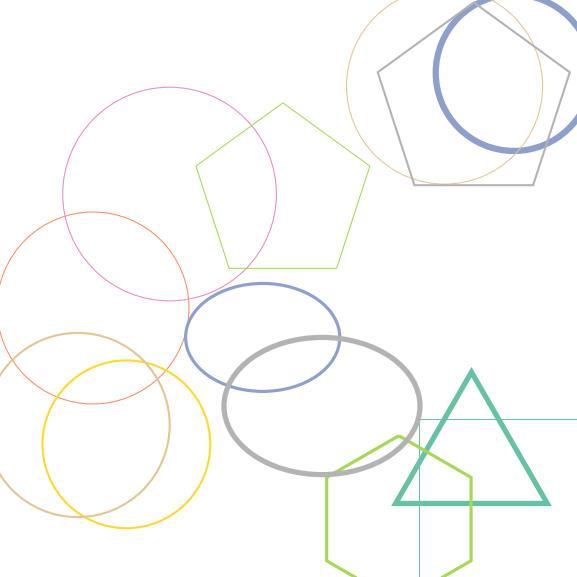[{"shape": "triangle", "thickness": 2.5, "radius": 0.76, "center": [0.816, 0.203]}, {"shape": "square", "thickness": 0.5, "radius": 0.7, "center": [0.865, 0.134]}, {"shape": "circle", "thickness": 0.5, "radius": 0.83, "center": [0.161, 0.466]}, {"shape": "oval", "thickness": 1.5, "radius": 0.67, "center": [0.455, 0.415]}, {"shape": "circle", "thickness": 3, "radius": 0.68, "center": [0.89, 0.873]}, {"shape": "circle", "thickness": 0.5, "radius": 0.92, "center": [0.294, 0.663]}, {"shape": "hexagon", "thickness": 1.5, "radius": 0.72, "center": [0.691, 0.1]}, {"shape": "pentagon", "thickness": 0.5, "radius": 0.79, "center": [0.49, 0.663]}, {"shape": "circle", "thickness": 1, "radius": 0.73, "center": [0.219, 0.23]}, {"shape": "circle", "thickness": 1, "radius": 0.8, "center": [0.134, 0.263]}, {"shape": "circle", "thickness": 0.5, "radius": 0.85, "center": [0.77, 0.85]}, {"shape": "pentagon", "thickness": 1, "radius": 0.87, "center": [0.82, 0.82]}, {"shape": "oval", "thickness": 2.5, "radius": 0.85, "center": [0.558, 0.296]}]